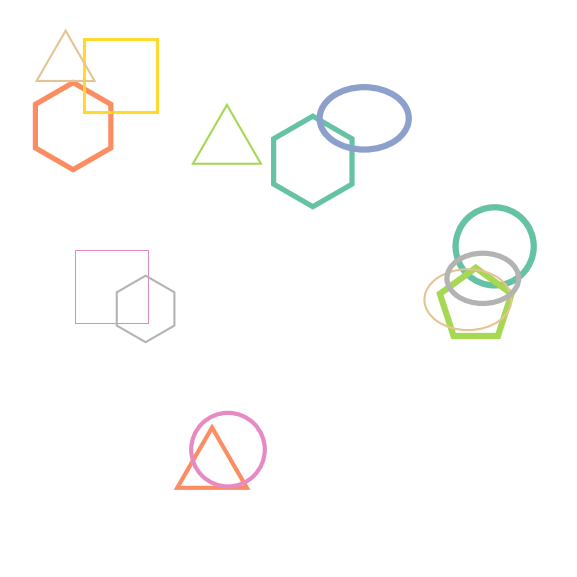[{"shape": "hexagon", "thickness": 2.5, "radius": 0.39, "center": [0.542, 0.72]}, {"shape": "circle", "thickness": 3, "radius": 0.34, "center": [0.857, 0.573]}, {"shape": "hexagon", "thickness": 2.5, "radius": 0.38, "center": [0.127, 0.781]}, {"shape": "triangle", "thickness": 2, "radius": 0.35, "center": [0.367, 0.189]}, {"shape": "oval", "thickness": 3, "radius": 0.39, "center": [0.631, 0.794]}, {"shape": "circle", "thickness": 2, "radius": 0.32, "center": [0.395, 0.221]}, {"shape": "square", "thickness": 0.5, "radius": 0.31, "center": [0.193, 0.503]}, {"shape": "pentagon", "thickness": 3, "radius": 0.33, "center": [0.824, 0.47]}, {"shape": "triangle", "thickness": 1, "radius": 0.34, "center": [0.393, 0.75]}, {"shape": "square", "thickness": 1.5, "radius": 0.31, "center": [0.208, 0.869]}, {"shape": "oval", "thickness": 1, "radius": 0.38, "center": [0.81, 0.48]}, {"shape": "triangle", "thickness": 1, "radius": 0.29, "center": [0.114, 0.888]}, {"shape": "oval", "thickness": 2.5, "radius": 0.31, "center": [0.836, 0.517]}, {"shape": "hexagon", "thickness": 1, "radius": 0.29, "center": [0.252, 0.464]}]